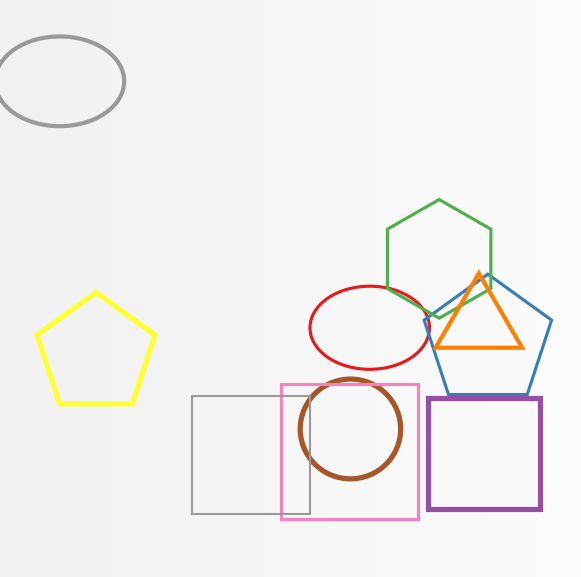[{"shape": "oval", "thickness": 1.5, "radius": 0.51, "center": [0.636, 0.432]}, {"shape": "pentagon", "thickness": 1.5, "radius": 0.58, "center": [0.839, 0.409]}, {"shape": "hexagon", "thickness": 1.5, "radius": 0.51, "center": [0.756, 0.551]}, {"shape": "square", "thickness": 2.5, "radius": 0.48, "center": [0.833, 0.214]}, {"shape": "triangle", "thickness": 2, "radius": 0.43, "center": [0.824, 0.44]}, {"shape": "pentagon", "thickness": 2.5, "radius": 0.53, "center": [0.165, 0.386]}, {"shape": "circle", "thickness": 2.5, "radius": 0.43, "center": [0.603, 0.256]}, {"shape": "square", "thickness": 1.5, "radius": 0.59, "center": [0.601, 0.217]}, {"shape": "oval", "thickness": 2, "radius": 0.56, "center": [0.103, 0.858]}, {"shape": "square", "thickness": 1, "radius": 0.51, "center": [0.432, 0.212]}]